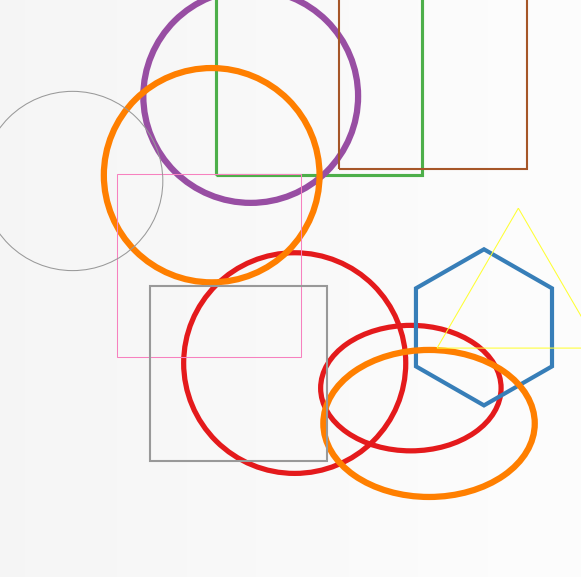[{"shape": "circle", "thickness": 2.5, "radius": 0.96, "center": [0.507, 0.37]}, {"shape": "oval", "thickness": 2.5, "radius": 0.78, "center": [0.707, 0.327]}, {"shape": "hexagon", "thickness": 2, "radius": 0.68, "center": [0.833, 0.432]}, {"shape": "square", "thickness": 1.5, "radius": 0.89, "center": [0.549, 0.874]}, {"shape": "circle", "thickness": 3, "radius": 0.92, "center": [0.431, 0.833]}, {"shape": "oval", "thickness": 3, "radius": 0.91, "center": [0.738, 0.266]}, {"shape": "circle", "thickness": 3, "radius": 0.93, "center": [0.364, 0.696]}, {"shape": "triangle", "thickness": 0.5, "radius": 0.81, "center": [0.892, 0.477]}, {"shape": "square", "thickness": 1, "radius": 0.81, "center": [0.745, 0.869]}, {"shape": "square", "thickness": 0.5, "radius": 0.79, "center": [0.359, 0.539]}, {"shape": "circle", "thickness": 0.5, "radius": 0.78, "center": [0.125, 0.686]}, {"shape": "square", "thickness": 1, "radius": 0.76, "center": [0.41, 0.352]}]